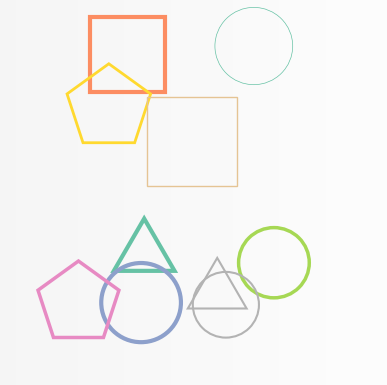[{"shape": "triangle", "thickness": 3, "radius": 0.45, "center": [0.372, 0.342]}, {"shape": "circle", "thickness": 0.5, "radius": 0.5, "center": [0.655, 0.88]}, {"shape": "square", "thickness": 3, "radius": 0.48, "center": [0.33, 0.859]}, {"shape": "circle", "thickness": 3, "radius": 0.51, "center": [0.364, 0.214]}, {"shape": "pentagon", "thickness": 2.5, "radius": 0.55, "center": [0.202, 0.212]}, {"shape": "circle", "thickness": 2.5, "radius": 0.46, "center": [0.707, 0.318]}, {"shape": "pentagon", "thickness": 2, "radius": 0.57, "center": [0.281, 0.721]}, {"shape": "square", "thickness": 1, "radius": 0.58, "center": [0.495, 0.632]}, {"shape": "circle", "thickness": 1.5, "radius": 0.43, "center": [0.583, 0.208]}, {"shape": "triangle", "thickness": 1.5, "radius": 0.44, "center": [0.561, 0.243]}]